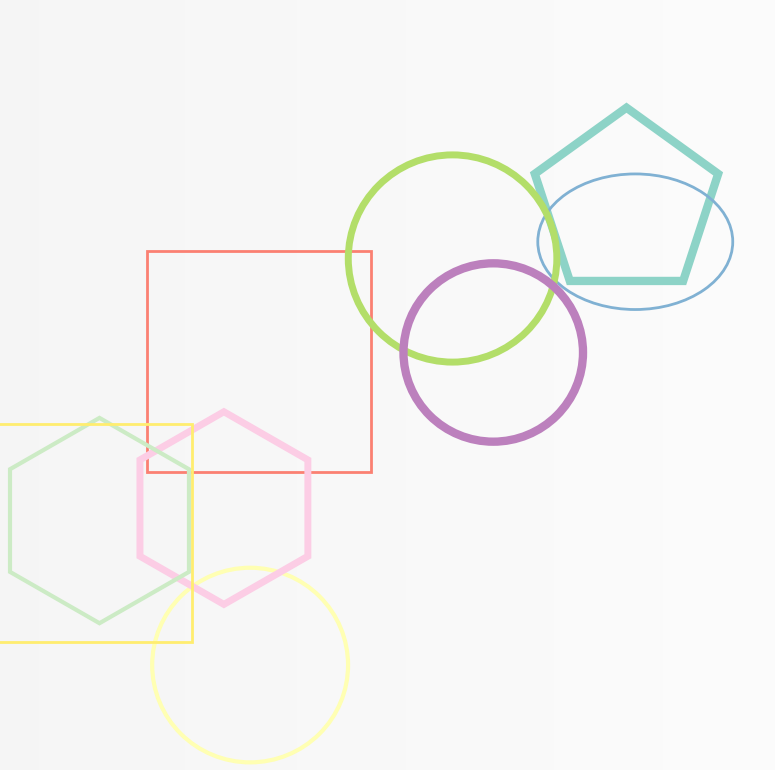[{"shape": "pentagon", "thickness": 3, "radius": 0.62, "center": [0.808, 0.736]}, {"shape": "circle", "thickness": 1.5, "radius": 0.63, "center": [0.323, 0.136]}, {"shape": "square", "thickness": 1, "radius": 0.72, "center": [0.334, 0.531]}, {"shape": "oval", "thickness": 1, "radius": 0.63, "center": [0.82, 0.686]}, {"shape": "circle", "thickness": 2.5, "radius": 0.67, "center": [0.584, 0.664]}, {"shape": "hexagon", "thickness": 2.5, "radius": 0.63, "center": [0.289, 0.34]}, {"shape": "circle", "thickness": 3, "radius": 0.58, "center": [0.636, 0.542]}, {"shape": "hexagon", "thickness": 1.5, "radius": 0.67, "center": [0.128, 0.324]}, {"shape": "square", "thickness": 1, "radius": 0.71, "center": [0.107, 0.308]}]